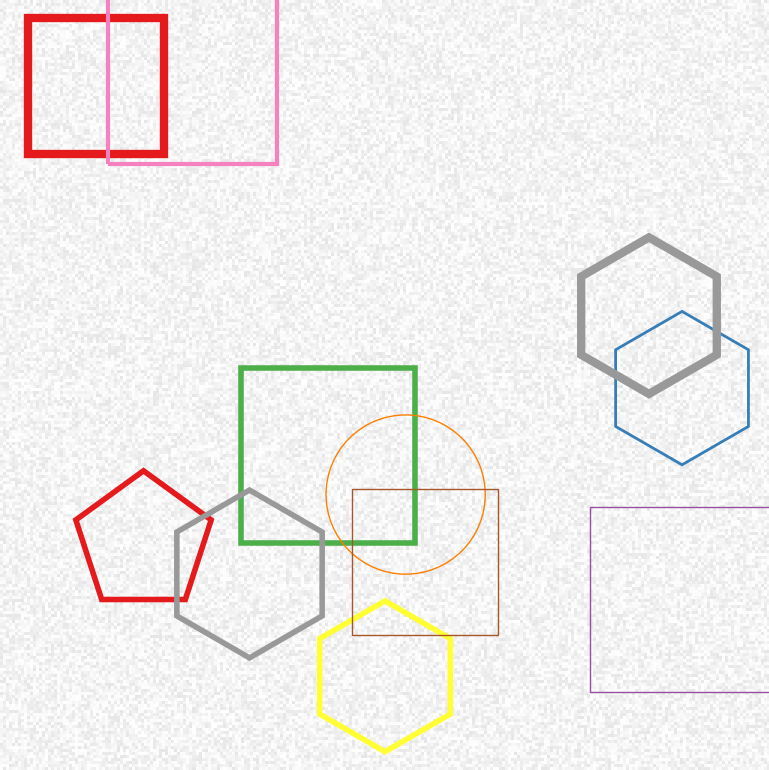[{"shape": "square", "thickness": 3, "radius": 0.44, "center": [0.125, 0.889]}, {"shape": "pentagon", "thickness": 2, "radius": 0.46, "center": [0.186, 0.296]}, {"shape": "hexagon", "thickness": 1, "radius": 0.5, "center": [0.886, 0.496]}, {"shape": "square", "thickness": 2, "radius": 0.57, "center": [0.426, 0.409]}, {"shape": "square", "thickness": 0.5, "radius": 0.6, "center": [0.887, 0.222]}, {"shape": "circle", "thickness": 0.5, "radius": 0.52, "center": [0.527, 0.358]}, {"shape": "hexagon", "thickness": 2, "radius": 0.49, "center": [0.5, 0.122]}, {"shape": "square", "thickness": 0.5, "radius": 0.47, "center": [0.552, 0.271]}, {"shape": "square", "thickness": 1.5, "radius": 0.55, "center": [0.25, 0.897]}, {"shape": "hexagon", "thickness": 3, "radius": 0.51, "center": [0.843, 0.59]}, {"shape": "hexagon", "thickness": 2, "radius": 0.54, "center": [0.324, 0.255]}]